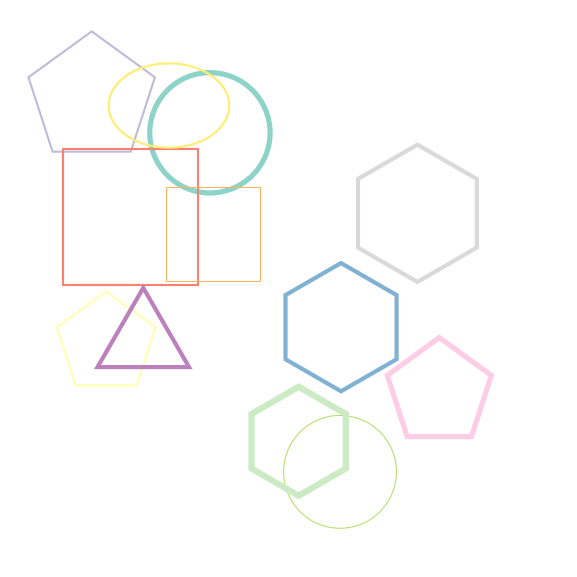[{"shape": "circle", "thickness": 2.5, "radius": 0.52, "center": [0.363, 0.769]}, {"shape": "pentagon", "thickness": 1, "radius": 0.45, "center": [0.184, 0.405]}, {"shape": "pentagon", "thickness": 1, "radius": 0.58, "center": [0.159, 0.83]}, {"shape": "square", "thickness": 1, "radius": 0.59, "center": [0.226, 0.623]}, {"shape": "hexagon", "thickness": 2, "radius": 0.56, "center": [0.591, 0.433]}, {"shape": "square", "thickness": 0.5, "radius": 0.41, "center": [0.369, 0.594]}, {"shape": "circle", "thickness": 0.5, "radius": 0.49, "center": [0.589, 0.182]}, {"shape": "pentagon", "thickness": 2.5, "radius": 0.47, "center": [0.761, 0.32]}, {"shape": "hexagon", "thickness": 2, "radius": 0.59, "center": [0.723, 0.63]}, {"shape": "triangle", "thickness": 2, "radius": 0.46, "center": [0.248, 0.409]}, {"shape": "hexagon", "thickness": 3, "radius": 0.47, "center": [0.517, 0.235]}, {"shape": "oval", "thickness": 1, "radius": 0.52, "center": [0.292, 0.816]}]